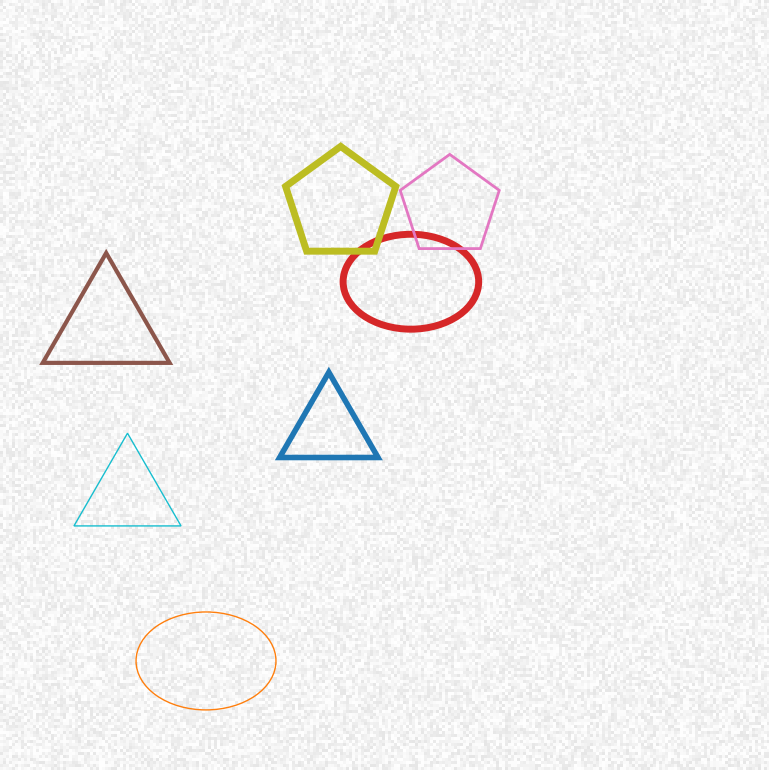[{"shape": "triangle", "thickness": 2, "radius": 0.37, "center": [0.427, 0.443]}, {"shape": "oval", "thickness": 0.5, "radius": 0.45, "center": [0.268, 0.142]}, {"shape": "oval", "thickness": 2.5, "radius": 0.44, "center": [0.534, 0.634]}, {"shape": "triangle", "thickness": 1.5, "radius": 0.48, "center": [0.138, 0.576]}, {"shape": "pentagon", "thickness": 1, "radius": 0.34, "center": [0.584, 0.732]}, {"shape": "pentagon", "thickness": 2.5, "radius": 0.38, "center": [0.442, 0.735]}, {"shape": "triangle", "thickness": 0.5, "radius": 0.4, "center": [0.166, 0.357]}]